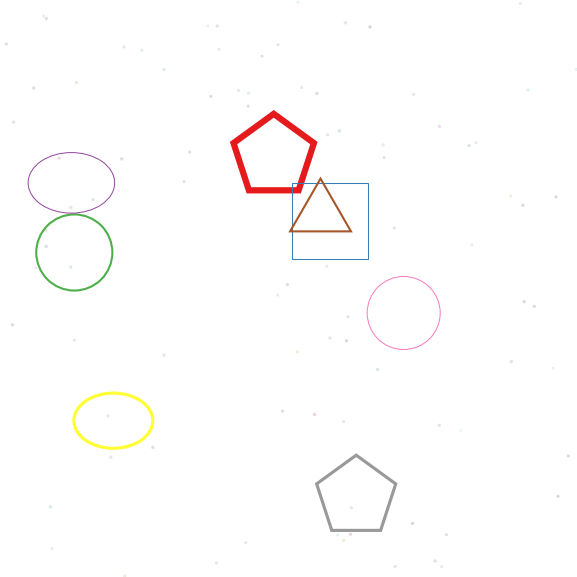[{"shape": "pentagon", "thickness": 3, "radius": 0.37, "center": [0.474, 0.729]}, {"shape": "square", "thickness": 0.5, "radius": 0.33, "center": [0.571, 0.616]}, {"shape": "circle", "thickness": 1, "radius": 0.33, "center": [0.129, 0.562]}, {"shape": "oval", "thickness": 0.5, "radius": 0.37, "center": [0.124, 0.683]}, {"shape": "oval", "thickness": 1.5, "radius": 0.34, "center": [0.196, 0.271]}, {"shape": "triangle", "thickness": 1, "radius": 0.3, "center": [0.555, 0.629]}, {"shape": "circle", "thickness": 0.5, "radius": 0.32, "center": [0.699, 0.457]}, {"shape": "pentagon", "thickness": 1.5, "radius": 0.36, "center": [0.617, 0.139]}]